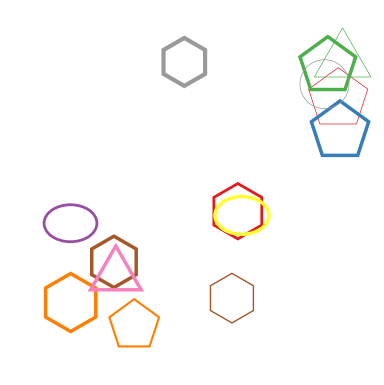[{"shape": "hexagon", "thickness": 2, "radius": 0.36, "center": [0.618, 0.451]}, {"shape": "pentagon", "thickness": 0.5, "radius": 0.4, "center": [0.878, 0.743]}, {"shape": "pentagon", "thickness": 2.5, "radius": 0.39, "center": [0.883, 0.66]}, {"shape": "pentagon", "thickness": 2.5, "radius": 0.38, "center": [0.852, 0.829]}, {"shape": "triangle", "thickness": 0.5, "radius": 0.42, "center": [0.89, 0.843]}, {"shape": "oval", "thickness": 2, "radius": 0.34, "center": [0.183, 0.42]}, {"shape": "pentagon", "thickness": 1.5, "radius": 0.34, "center": [0.349, 0.155]}, {"shape": "hexagon", "thickness": 2.5, "radius": 0.38, "center": [0.184, 0.214]}, {"shape": "oval", "thickness": 2.5, "radius": 0.35, "center": [0.628, 0.44]}, {"shape": "hexagon", "thickness": 1, "radius": 0.32, "center": [0.602, 0.226]}, {"shape": "hexagon", "thickness": 2.5, "radius": 0.33, "center": [0.296, 0.32]}, {"shape": "triangle", "thickness": 2.5, "radius": 0.38, "center": [0.301, 0.285]}, {"shape": "circle", "thickness": 0.5, "radius": 0.32, "center": [0.843, 0.781]}, {"shape": "hexagon", "thickness": 3, "radius": 0.31, "center": [0.479, 0.839]}]